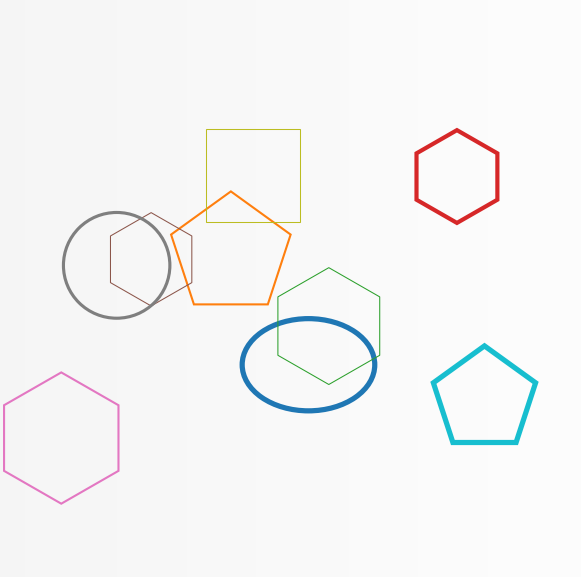[{"shape": "oval", "thickness": 2.5, "radius": 0.57, "center": [0.531, 0.368]}, {"shape": "pentagon", "thickness": 1, "radius": 0.54, "center": [0.397, 0.56]}, {"shape": "hexagon", "thickness": 0.5, "radius": 0.51, "center": [0.566, 0.434]}, {"shape": "hexagon", "thickness": 2, "radius": 0.4, "center": [0.786, 0.693]}, {"shape": "hexagon", "thickness": 0.5, "radius": 0.4, "center": [0.26, 0.55]}, {"shape": "hexagon", "thickness": 1, "radius": 0.57, "center": [0.105, 0.241]}, {"shape": "circle", "thickness": 1.5, "radius": 0.46, "center": [0.201, 0.54]}, {"shape": "square", "thickness": 0.5, "radius": 0.4, "center": [0.436, 0.696]}, {"shape": "pentagon", "thickness": 2.5, "radius": 0.46, "center": [0.834, 0.308]}]